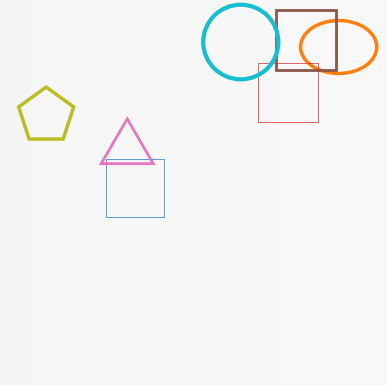[{"shape": "square", "thickness": 0.5, "radius": 0.37, "center": [0.348, 0.512]}, {"shape": "oval", "thickness": 2.5, "radius": 0.49, "center": [0.874, 0.878]}, {"shape": "square", "thickness": 0.5, "radius": 0.39, "center": [0.743, 0.76]}, {"shape": "square", "thickness": 2, "radius": 0.39, "center": [0.791, 0.896]}, {"shape": "triangle", "thickness": 2, "radius": 0.39, "center": [0.328, 0.614]}, {"shape": "pentagon", "thickness": 2.5, "radius": 0.37, "center": [0.119, 0.699]}, {"shape": "circle", "thickness": 3, "radius": 0.48, "center": [0.621, 0.891]}]